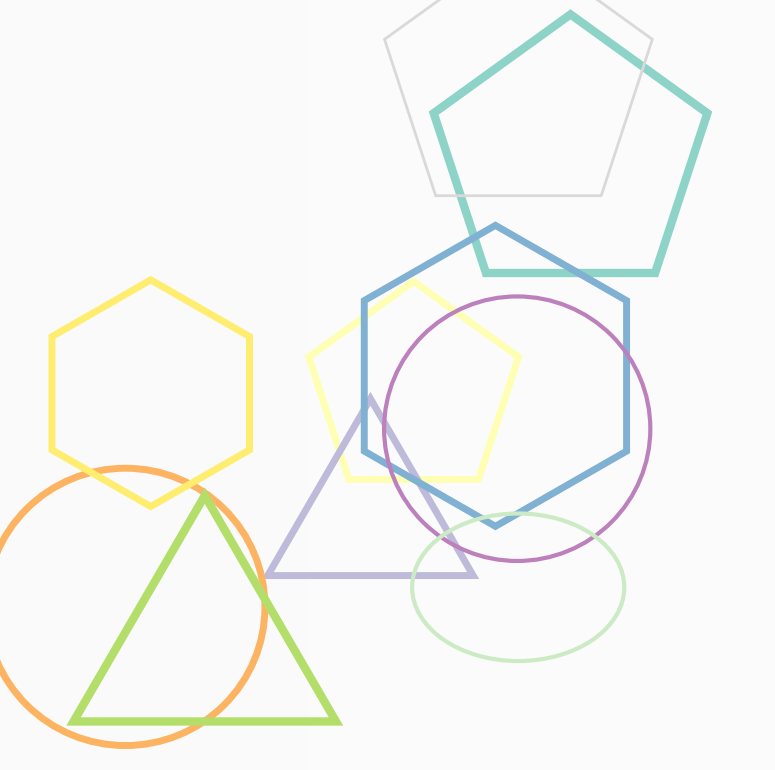[{"shape": "pentagon", "thickness": 3, "radius": 0.93, "center": [0.736, 0.796]}, {"shape": "pentagon", "thickness": 2.5, "radius": 0.71, "center": [0.534, 0.492]}, {"shape": "triangle", "thickness": 2.5, "radius": 0.77, "center": [0.478, 0.329]}, {"shape": "hexagon", "thickness": 2.5, "radius": 0.98, "center": [0.639, 0.512]}, {"shape": "circle", "thickness": 2.5, "radius": 0.9, "center": [0.162, 0.212]}, {"shape": "triangle", "thickness": 3, "radius": 0.98, "center": [0.264, 0.161]}, {"shape": "pentagon", "thickness": 1, "radius": 0.91, "center": [0.669, 0.893]}, {"shape": "circle", "thickness": 1.5, "radius": 0.86, "center": [0.667, 0.443]}, {"shape": "oval", "thickness": 1.5, "radius": 0.68, "center": [0.669, 0.237]}, {"shape": "hexagon", "thickness": 2.5, "radius": 0.74, "center": [0.194, 0.489]}]